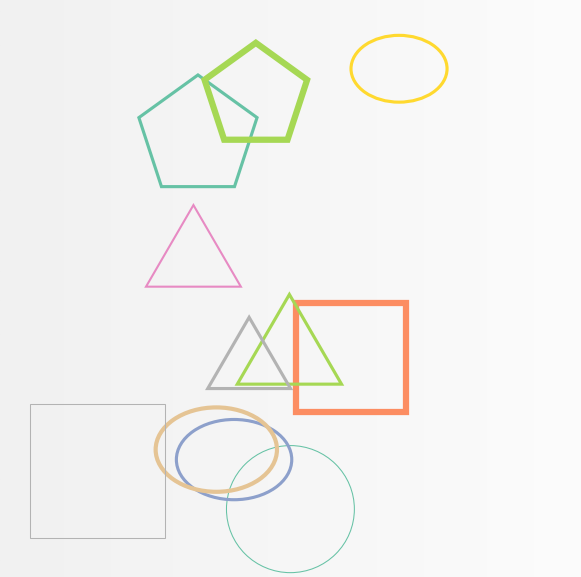[{"shape": "circle", "thickness": 0.5, "radius": 0.55, "center": [0.5, 0.118]}, {"shape": "pentagon", "thickness": 1.5, "radius": 0.53, "center": [0.341, 0.762]}, {"shape": "square", "thickness": 3, "radius": 0.47, "center": [0.604, 0.38]}, {"shape": "oval", "thickness": 1.5, "radius": 0.5, "center": [0.403, 0.203]}, {"shape": "triangle", "thickness": 1, "radius": 0.47, "center": [0.333, 0.55]}, {"shape": "pentagon", "thickness": 3, "radius": 0.46, "center": [0.44, 0.832]}, {"shape": "triangle", "thickness": 1.5, "radius": 0.52, "center": [0.498, 0.386]}, {"shape": "oval", "thickness": 1.5, "radius": 0.41, "center": [0.687, 0.88]}, {"shape": "oval", "thickness": 2, "radius": 0.52, "center": [0.372, 0.221]}, {"shape": "triangle", "thickness": 1.5, "radius": 0.41, "center": [0.429, 0.367]}, {"shape": "square", "thickness": 0.5, "radius": 0.58, "center": [0.168, 0.183]}]